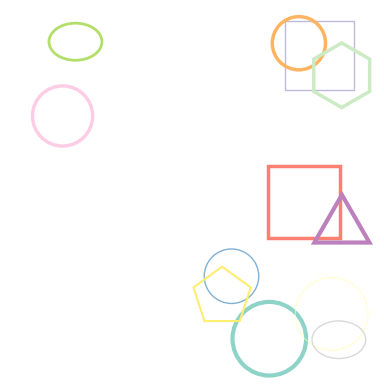[{"shape": "circle", "thickness": 3, "radius": 0.48, "center": [0.7, 0.12]}, {"shape": "circle", "thickness": 0.5, "radius": 0.47, "center": [0.861, 0.185]}, {"shape": "square", "thickness": 1, "radius": 0.45, "center": [0.829, 0.857]}, {"shape": "square", "thickness": 2.5, "radius": 0.47, "center": [0.79, 0.476]}, {"shape": "circle", "thickness": 1, "radius": 0.35, "center": [0.601, 0.283]}, {"shape": "circle", "thickness": 2.5, "radius": 0.35, "center": [0.776, 0.888]}, {"shape": "oval", "thickness": 2, "radius": 0.34, "center": [0.196, 0.892]}, {"shape": "circle", "thickness": 2.5, "radius": 0.39, "center": [0.163, 0.699]}, {"shape": "oval", "thickness": 1, "radius": 0.35, "center": [0.88, 0.118]}, {"shape": "triangle", "thickness": 3, "radius": 0.41, "center": [0.888, 0.411]}, {"shape": "hexagon", "thickness": 2.5, "radius": 0.42, "center": [0.888, 0.805]}, {"shape": "pentagon", "thickness": 1.5, "radius": 0.39, "center": [0.577, 0.229]}]